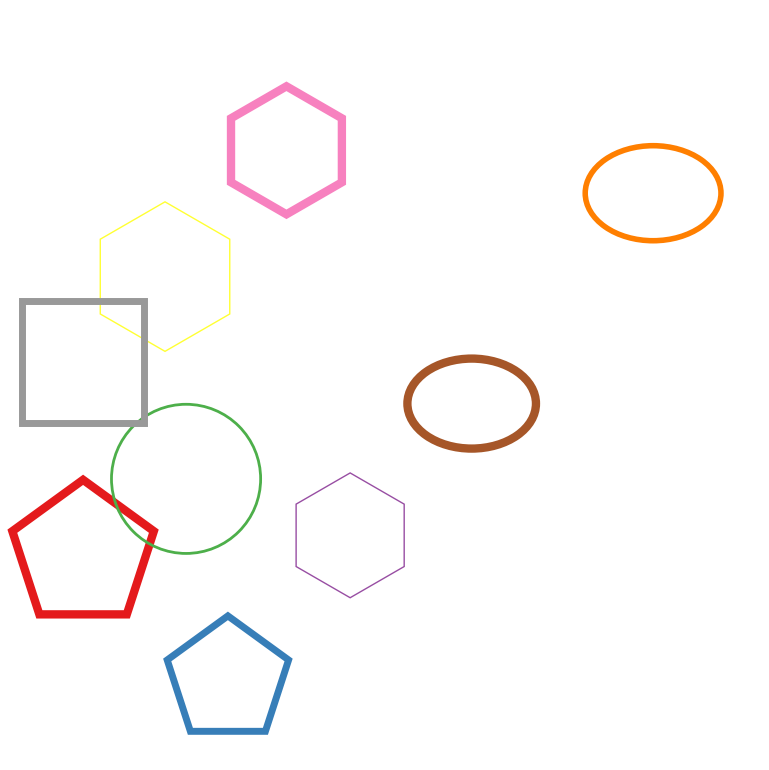[{"shape": "pentagon", "thickness": 3, "radius": 0.48, "center": [0.108, 0.28]}, {"shape": "pentagon", "thickness": 2.5, "radius": 0.41, "center": [0.296, 0.117]}, {"shape": "circle", "thickness": 1, "radius": 0.48, "center": [0.242, 0.378]}, {"shape": "hexagon", "thickness": 0.5, "radius": 0.41, "center": [0.455, 0.305]}, {"shape": "oval", "thickness": 2, "radius": 0.44, "center": [0.848, 0.749]}, {"shape": "hexagon", "thickness": 0.5, "radius": 0.49, "center": [0.214, 0.641]}, {"shape": "oval", "thickness": 3, "radius": 0.42, "center": [0.613, 0.476]}, {"shape": "hexagon", "thickness": 3, "radius": 0.42, "center": [0.372, 0.805]}, {"shape": "square", "thickness": 2.5, "radius": 0.4, "center": [0.108, 0.53]}]